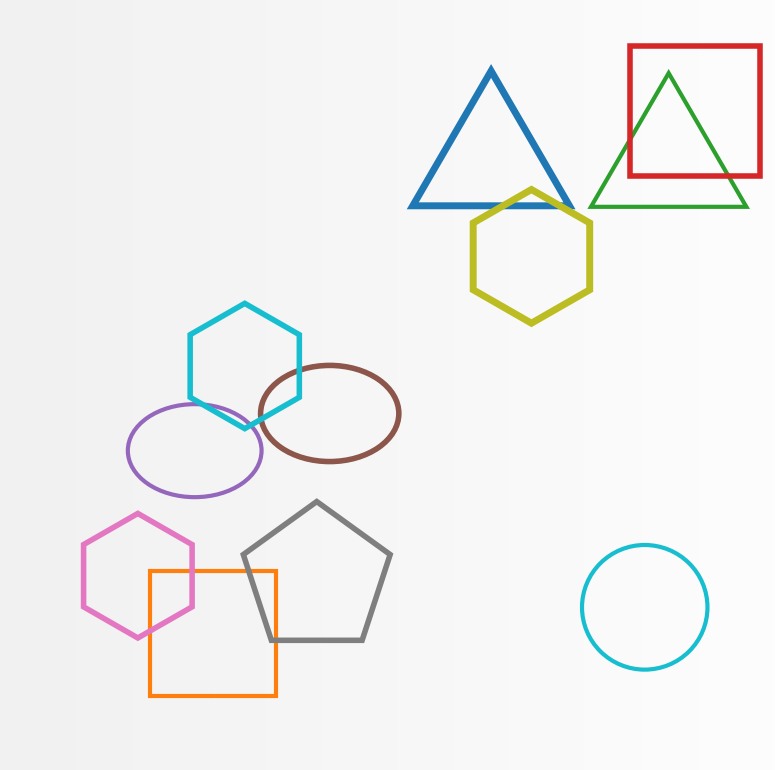[{"shape": "triangle", "thickness": 2.5, "radius": 0.58, "center": [0.634, 0.791]}, {"shape": "square", "thickness": 1.5, "radius": 0.41, "center": [0.275, 0.177]}, {"shape": "triangle", "thickness": 1.5, "radius": 0.58, "center": [0.863, 0.789]}, {"shape": "square", "thickness": 2, "radius": 0.42, "center": [0.897, 0.856]}, {"shape": "oval", "thickness": 1.5, "radius": 0.43, "center": [0.251, 0.415]}, {"shape": "oval", "thickness": 2, "radius": 0.45, "center": [0.425, 0.463]}, {"shape": "hexagon", "thickness": 2, "radius": 0.4, "center": [0.178, 0.252]}, {"shape": "pentagon", "thickness": 2, "radius": 0.5, "center": [0.409, 0.249]}, {"shape": "hexagon", "thickness": 2.5, "radius": 0.43, "center": [0.686, 0.667]}, {"shape": "hexagon", "thickness": 2, "radius": 0.41, "center": [0.316, 0.525]}, {"shape": "circle", "thickness": 1.5, "radius": 0.4, "center": [0.832, 0.211]}]